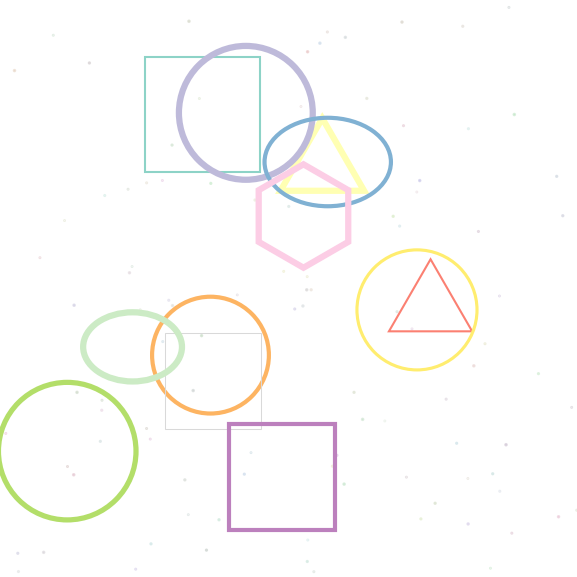[{"shape": "square", "thickness": 1, "radius": 0.5, "center": [0.351, 0.801]}, {"shape": "triangle", "thickness": 3, "radius": 0.42, "center": [0.558, 0.711]}, {"shape": "circle", "thickness": 3, "radius": 0.58, "center": [0.426, 0.804]}, {"shape": "triangle", "thickness": 1, "radius": 0.42, "center": [0.746, 0.467]}, {"shape": "oval", "thickness": 2, "radius": 0.55, "center": [0.568, 0.719]}, {"shape": "circle", "thickness": 2, "radius": 0.51, "center": [0.364, 0.384]}, {"shape": "circle", "thickness": 2.5, "radius": 0.6, "center": [0.116, 0.218]}, {"shape": "hexagon", "thickness": 3, "radius": 0.45, "center": [0.525, 0.625]}, {"shape": "square", "thickness": 0.5, "radius": 0.41, "center": [0.369, 0.339]}, {"shape": "square", "thickness": 2, "radius": 0.46, "center": [0.488, 0.173]}, {"shape": "oval", "thickness": 3, "radius": 0.43, "center": [0.23, 0.398]}, {"shape": "circle", "thickness": 1.5, "radius": 0.52, "center": [0.722, 0.463]}]